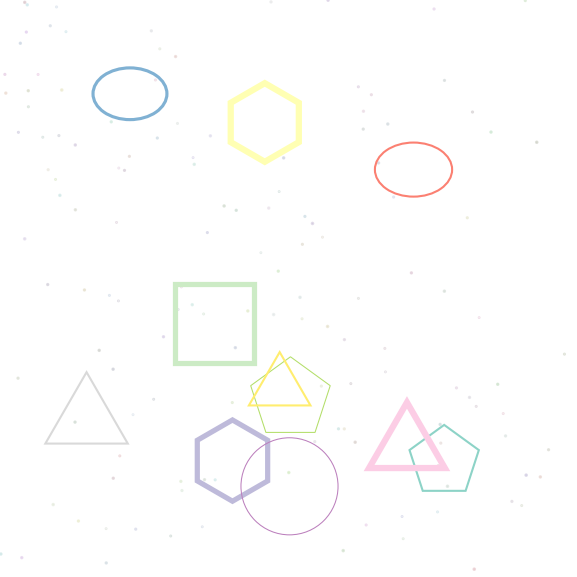[{"shape": "pentagon", "thickness": 1, "radius": 0.32, "center": [0.769, 0.2]}, {"shape": "hexagon", "thickness": 3, "radius": 0.34, "center": [0.458, 0.787]}, {"shape": "hexagon", "thickness": 2.5, "radius": 0.35, "center": [0.403, 0.202]}, {"shape": "oval", "thickness": 1, "radius": 0.33, "center": [0.716, 0.705]}, {"shape": "oval", "thickness": 1.5, "radius": 0.32, "center": [0.225, 0.837]}, {"shape": "pentagon", "thickness": 0.5, "radius": 0.36, "center": [0.503, 0.309]}, {"shape": "triangle", "thickness": 3, "radius": 0.38, "center": [0.705, 0.227]}, {"shape": "triangle", "thickness": 1, "radius": 0.41, "center": [0.15, 0.272]}, {"shape": "circle", "thickness": 0.5, "radius": 0.42, "center": [0.501, 0.157]}, {"shape": "square", "thickness": 2.5, "radius": 0.34, "center": [0.372, 0.439]}, {"shape": "triangle", "thickness": 1, "radius": 0.31, "center": [0.484, 0.328]}]